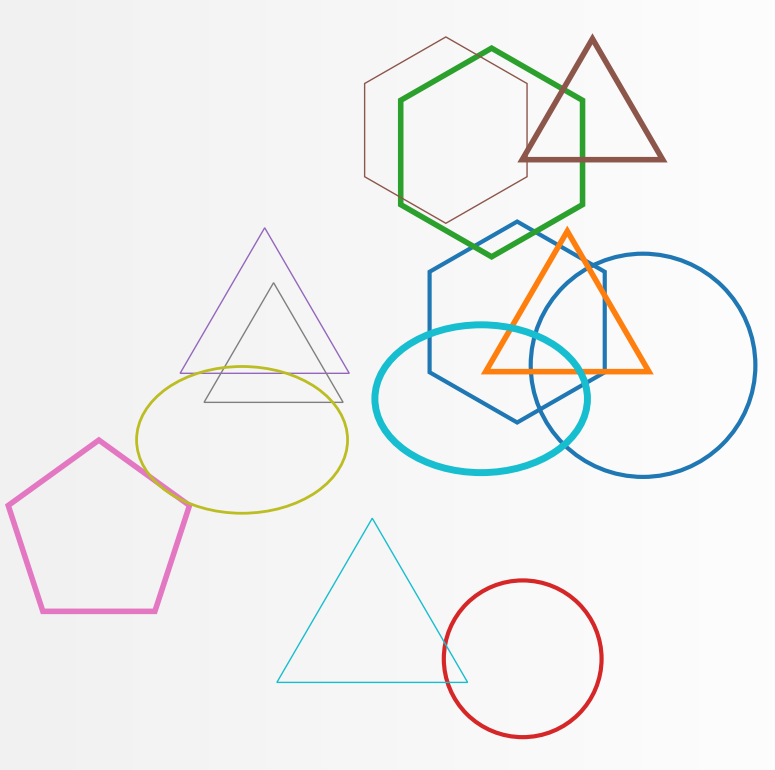[{"shape": "circle", "thickness": 1.5, "radius": 0.72, "center": [0.83, 0.526]}, {"shape": "hexagon", "thickness": 1.5, "radius": 0.65, "center": [0.667, 0.582]}, {"shape": "triangle", "thickness": 2, "radius": 0.61, "center": [0.732, 0.578]}, {"shape": "hexagon", "thickness": 2, "radius": 0.68, "center": [0.634, 0.802]}, {"shape": "circle", "thickness": 1.5, "radius": 0.51, "center": [0.674, 0.144]}, {"shape": "triangle", "thickness": 0.5, "radius": 0.63, "center": [0.342, 0.578]}, {"shape": "triangle", "thickness": 2, "radius": 0.52, "center": [0.764, 0.845]}, {"shape": "hexagon", "thickness": 0.5, "radius": 0.61, "center": [0.575, 0.831]}, {"shape": "pentagon", "thickness": 2, "radius": 0.61, "center": [0.128, 0.306]}, {"shape": "triangle", "thickness": 0.5, "radius": 0.52, "center": [0.353, 0.529]}, {"shape": "oval", "thickness": 1, "radius": 0.68, "center": [0.312, 0.429]}, {"shape": "oval", "thickness": 2.5, "radius": 0.69, "center": [0.621, 0.482]}, {"shape": "triangle", "thickness": 0.5, "radius": 0.71, "center": [0.48, 0.185]}]